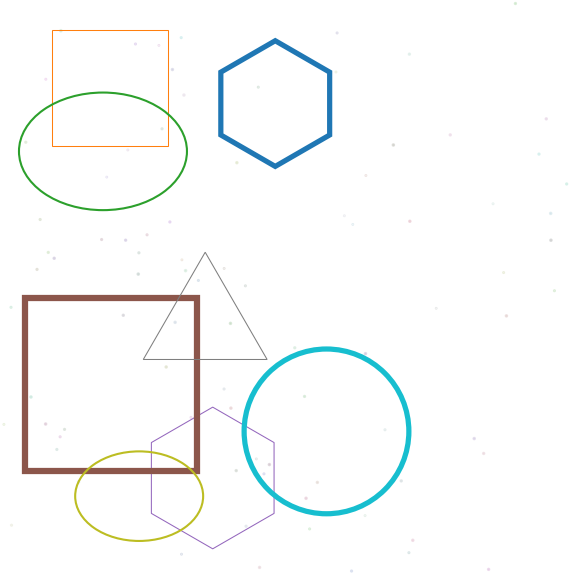[{"shape": "hexagon", "thickness": 2.5, "radius": 0.54, "center": [0.477, 0.82]}, {"shape": "square", "thickness": 0.5, "radius": 0.5, "center": [0.19, 0.847]}, {"shape": "oval", "thickness": 1, "radius": 0.73, "center": [0.178, 0.737]}, {"shape": "hexagon", "thickness": 0.5, "radius": 0.61, "center": [0.368, 0.171]}, {"shape": "square", "thickness": 3, "radius": 0.75, "center": [0.192, 0.334]}, {"shape": "triangle", "thickness": 0.5, "radius": 0.62, "center": [0.355, 0.439]}, {"shape": "oval", "thickness": 1, "radius": 0.55, "center": [0.241, 0.14]}, {"shape": "circle", "thickness": 2.5, "radius": 0.71, "center": [0.565, 0.252]}]